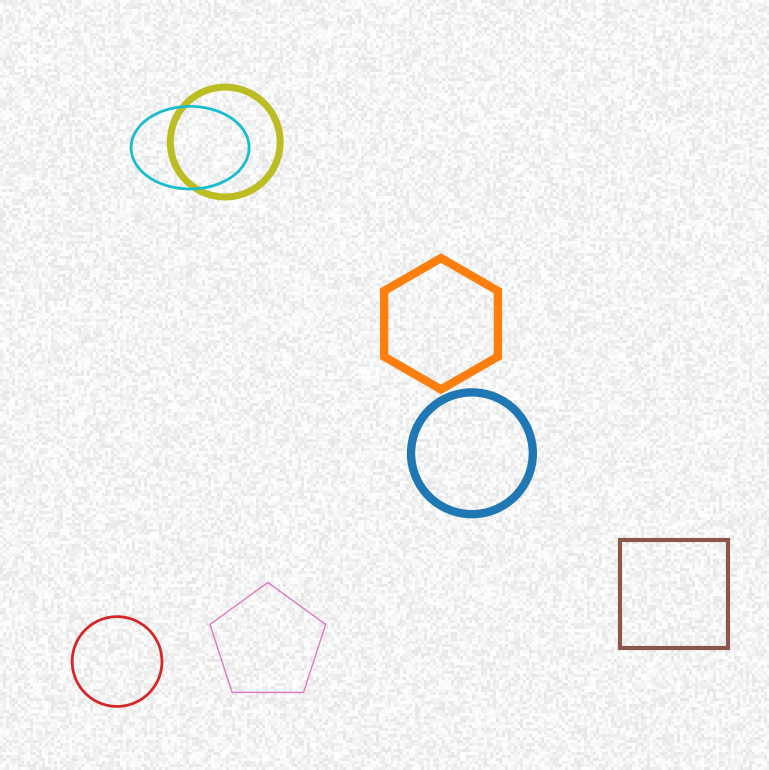[{"shape": "circle", "thickness": 3, "radius": 0.4, "center": [0.613, 0.411]}, {"shape": "hexagon", "thickness": 3, "radius": 0.43, "center": [0.573, 0.58]}, {"shape": "circle", "thickness": 1, "radius": 0.29, "center": [0.152, 0.141]}, {"shape": "square", "thickness": 1.5, "radius": 0.35, "center": [0.875, 0.229]}, {"shape": "pentagon", "thickness": 0.5, "radius": 0.39, "center": [0.348, 0.165]}, {"shape": "circle", "thickness": 2.5, "radius": 0.36, "center": [0.293, 0.816]}, {"shape": "oval", "thickness": 1, "radius": 0.38, "center": [0.247, 0.808]}]